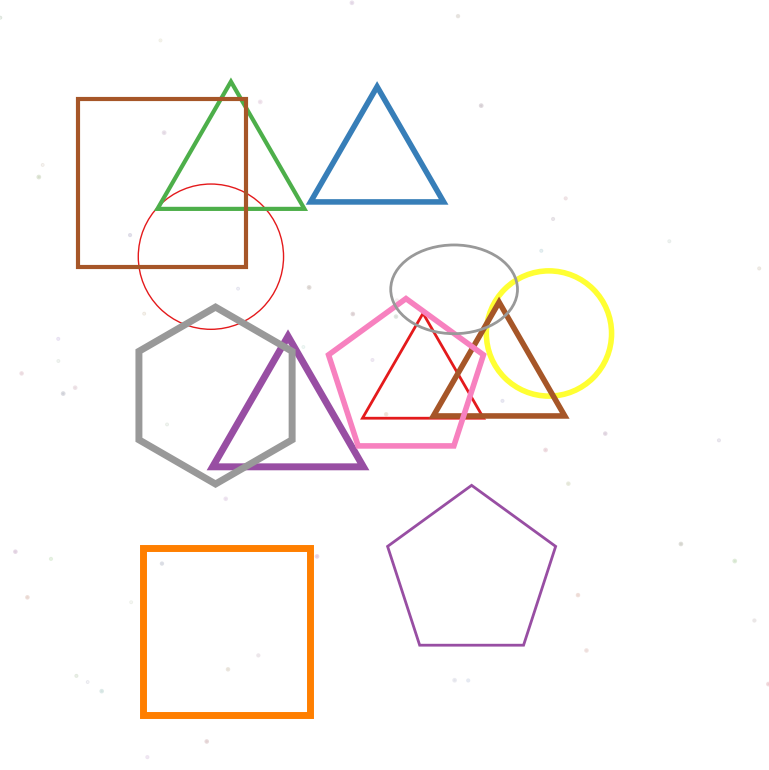[{"shape": "circle", "thickness": 0.5, "radius": 0.47, "center": [0.274, 0.667]}, {"shape": "triangle", "thickness": 1, "radius": 0.45, "center": [0.549, 0.502]}, {"shape": "triangle", "thickness": 2, "radius": 0.5, "center": [0.49, 0.788]}, {"shape": "triangle", "thickness": 1.5, "radius": 0.55, "center": [0.3, 0.784]}, {"shape": "pentagon", "thickness": 1, "radius": 0.57, "center": [0.612, 0.255]}, {"shape": "triangle", "thickness": 2.5, "radius": 0.57, "center": [0.374, 0.45]}, {"shape": "square", "thickness": 2.5, "radius": 0.54, "center": [0.294, 0.18]}, {"shape": "circle", "thickness": 2, "radius": 0.41, "center": [0.713, 0.567]}, {"shape": "square", "thickness": 1.5, "radius": 0.54, "center": [0.21, 0.762]}, {"shape": "triangle", "thickness": 2, "radius": 0.49, "center": [0.648, 0.509]}, {"shape": "pentagon", "thickness": 2, "radius": 0.53, "center": [0.527, 0.506]}, {"shape": "hexagon", "thickness": 2.5, "radius": 0.57, "center": [0.28, 0.486]}, {"shape": "oval", "thickness": 1, "radius": 0.41, "center": [0.59, 0.624]}]